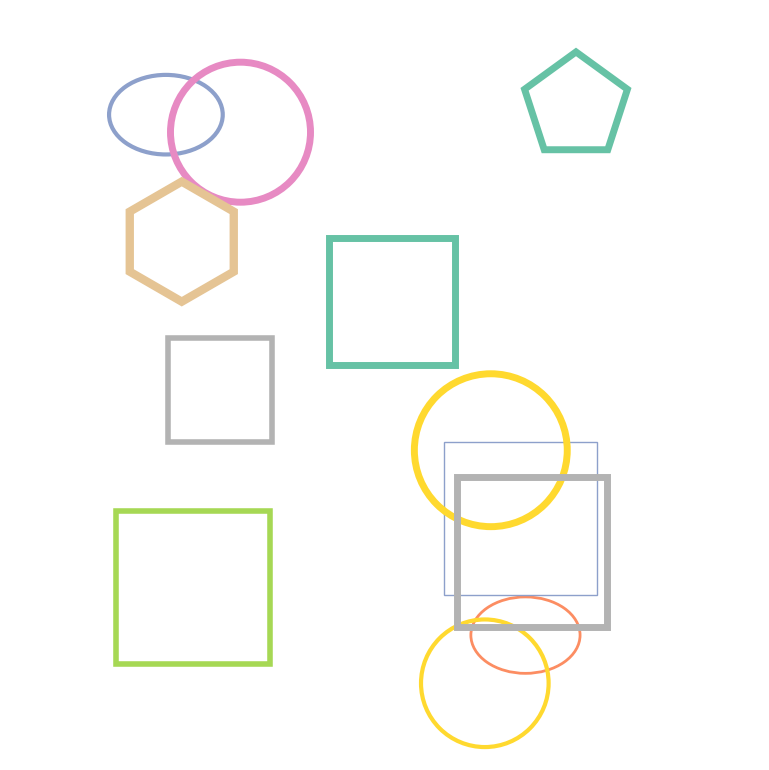[{"shape": "pentagon", "thickness": 2.5, "radius": 0.35, "center": [0.748, 0.862]}, {"shape": "square", "thickness": 2.5, "radius": 0.41, "center": [0.509, 0.609]}, {"shape": "oval", "thickness": 1, "radius": 0.35, "center": [0.682, 0.175]}, {"shape": "oval", "thickness": 1.5, "radius": 0.37, "center": [0.215, 0.851]}, {"shape": "square", "thickness": 0.5, "radius": 0.5, "center": [0.676, 0.326]}, {"shape": "circle", "thickness": 2.5, "radius": 0.45, "center": [0.312, 0.828]}, {"shape": "square", "thickness": 2, "radius": 0.5, "center": [0.251, 0.237]}, {"shape": "circle", "thickness": 2.5, "radius": 0.5, "center": [0.637, 0.415]}, {"shape": "circle", "thickness": 1.5, "radius": 0.41, "center": [0.63, 0.113]}, {"shape": "hexagon", "thickness": 3, "radius": 0.39, "center": [0.236, 0.686]}, {"shape": "square", "thickness": 2, "radius": 0.34, "center": [0.286, 0.494]}, {"shape": "square", "thickness": 2.5, "radius": 0.49, "center": [0.691, 0.283]}]